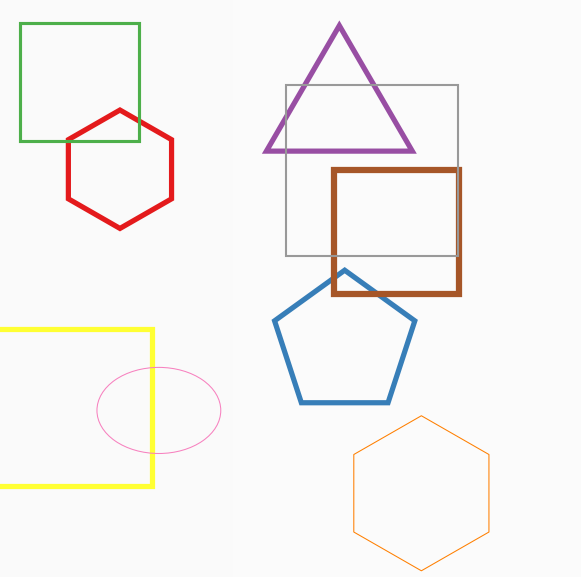[{"shape": "hexagon", "thickness": 2.5, "radius": 0.51, "center": [0.206, 0.706]}, {"shape": "pentagon", "thickness": 2.5, "radius": 0.63, "center": [0.593, 0.404]}, {"shape": "square", "thickness": 1.5, "radius": 0.51, "center": [0.137, 0.858]}, {"shape": "triangle", "thickness": 2.5, "radius": 0.72, "center": [0.584, 0.81]}, {"shape": "hexagon", "thickness": 0.5, "radius": 0.67, "center": [0.725, 0.145]}, {"shape": "square", "thickness": 2.5, "radius": 0.68, "center": [0.125, 0.293]}, {"shape": "square", "thickness": 3, "radius": 0.54, "center": [0.682, 0.598]}, {"shape": "oval", "thickness": 0.5, "radius": 0.53, "center": [0.273, 0.288]}, {"shape": "square", "thickness": 1, "radius": 0.74, "center": [0.64, 0.704]}]